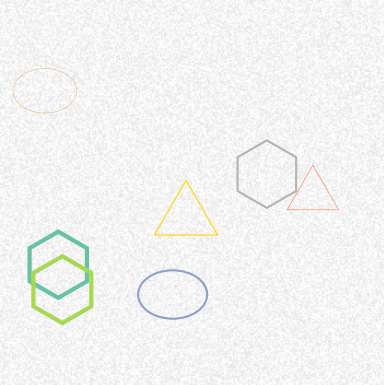[{"shape": "hexagon", "thickness": 3, "radius": 0.43, "center": [0.151, 0.312]}, {"shape": "triangle", "thickness": 0.5, "radius": 0.39, "center": [0.813, 0.494]}, {"shape": "oval", "thickness": 1.5, "radius": 0.45, "center": [0.448, 0.235]}, {"shape": "hexagon", "thickness": 3, "radius": 0.43, "center": [0.162, 0.248]}, {"shape": "triangle", "thickness": 1, "radius": 0.47, "center": [0.483, 0.437]}, {"shape": "oval", "thickness": 0.5, "radius": 0.41, "center": [0.117, 0.764]}, {"shape": "hexagon", "thickness": 1.5, "radius": 0.44, "center": [0.693, 0.548]}]